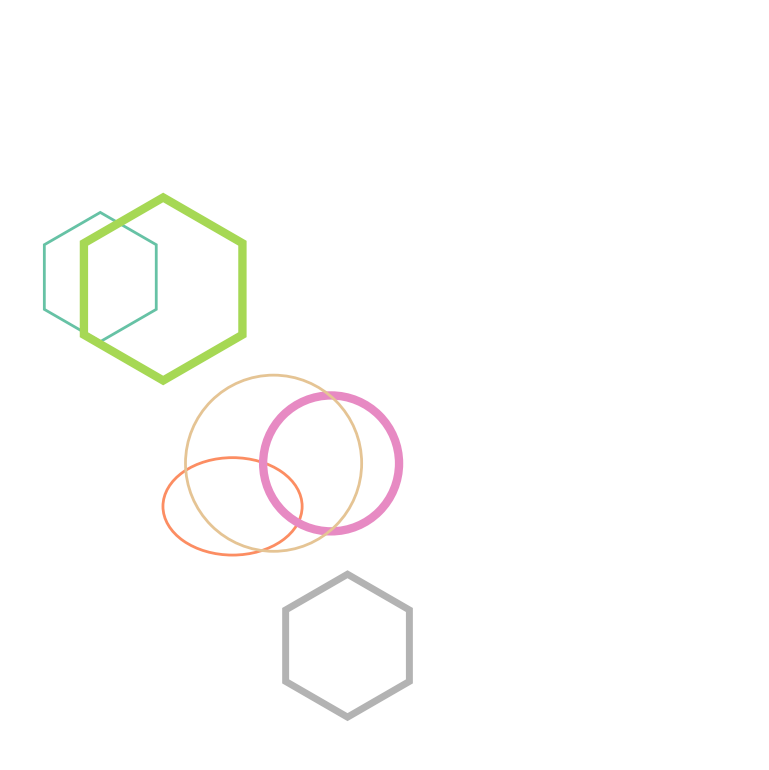[{"shape": "hexagon", "thickness": 1, "radius": 0.42, "center": [0.13, 0.64]}, {"shape": "oval", "thickness": 1, "radius": 0.45, "center": [0.302, 0.342]}, {"shape": "circle", "thickness": 3, "radius": 0.44, "center": [0.43, 0.398]}, {"shape": "hexagon", "thickness": 3, "radius": 0.59, "center": [0.212, 0.625]}, {"shape": "circle", "thickness": 1, "radius": 0.57, "center": [0.355, 0.398]}, {"shape": "hexagon", "thickness": 2.5, "radius": 0.46, "center": [0.451, 0.161]}]